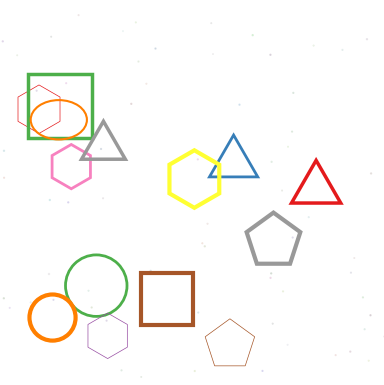[{"shape": "hexagon", "thickness": 0.5, "radius": 0.32, "center": [0.101, 0.716]}, {"shape": "triangle", "thickness": 2.5, "radius": 0.37, "center": [0.821, 0.51]}, {"shape": "triangle", "thickness": 2, "radius": 0.36, "center": [0.607, 0.577]}, {"shape": "square", "thickness": 2.5, "radius": 0.42, "center": [0.156, 0.726]}, {"shape": "circle", "thickness": 2, "radius": 0.4, "center": [0.25, 0.258]}, {"shape": "hexagon", "thickness": 0.5, "radius": 0.3, "center": [0.28, 0.128]}, {"shape": "circle", "thickness": 3, "radius": 0.3, "center": [0.136, 0.175]}, {"shape": "oval", "thickness": 1.5, "radius": 0.37, "center": [0.153, 0.689]}, {"shape": "hexagon", "thickness": 3, "radius": 0.37, "center": [0.505, 0.535]}, {"shape": "square", "thickness": 3, "radius": 0.34, "center": [0.433, 0.222]}, {"shape": "pentagon", "thickness": 0.5, "radius": 0.34, "center": [0.597, 0.104]}, {"shape": "hexagon", "thickness": 2, "radius": 0.29, "center": [0.185, 0.567]}, {"shape": "triangle", "thickness": 2.5, "radius": 0.33, "center": [0.269, 0.619]}, {"shape": "pentagon", "thickness": 3, "radius": 0.37, "center": [0.71, 0.374]}]